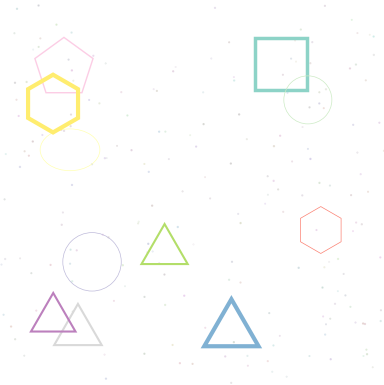[{"shape": "square", "thickness": 2.5, "radius": 0.34, "center": [0.729, 0.835]}, {"shape": "oval", "thickness": 0.5, "radius": 0.39, "center": [0.182, 0.611]}, {"shape": "circle", "thickness": 0.5, "radius": 0.38, "center": [0.239, 0.32]}, {"shape": "hexagon", "thickness": 0.5, "radius": 0.3, "center": [0.833, 0.403]}, {"shape": "triangle", "thickness": 3, "radius": 0.41, "center": [0.601, 0.141]}, {"shape": "triangle", "thickness": 1.5, "radius": 0.35, "center": [0.427, 0.349]}, {"shape": "pentagon", "thickness": 1, "radius": 0.4, "center": [0.166, 0.823]}, {"shape": "triangle", "thickness": 1.5, "radius": 0.36, "center": [0.202, 0.139]}, {"shape": "triangle", "thickness": 1.5, "radius": 0.33, "center": [0.138, 0.172]}, {"shape": "circle", "thickness": 0.5, "radius": 0.31, "center": [0.8, 0.741]}, {"shape": "hexagon", "thickness": 3, "radius": 0.37, "center": [0.138, 0.731]}]